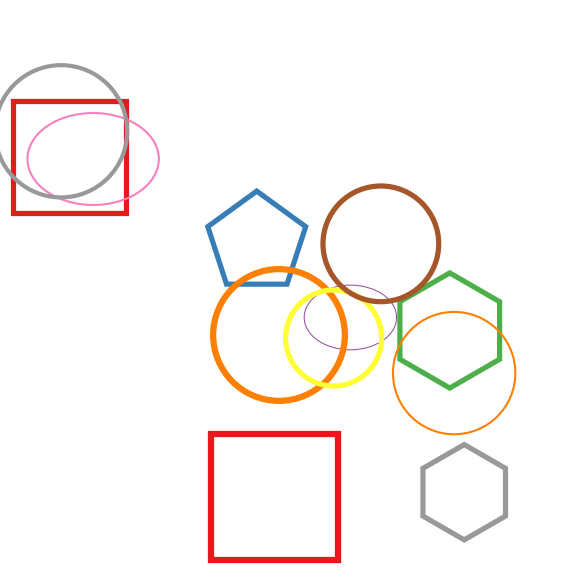[{"shape": "square", "thickness": 3, "radius": 0.55, "center": [0.475, 0.138]}, {"shape": "square", "thickness": 2.5, "radius": 0.49, "center": [0.12, 0.727]}, {"shape": "pentagon", "thickness": 2.5, "radius": 0.45, "center": [0.445, 0.579]}, {"shape": "hexagon", "thickness": 2.5, "radius": 0.5, "center": [0.779, 0.427]}, {"shape": "oval", "thickness": 0.5, "radius": 0.4, "center": [0.607, 0.449]}, {"shape": "circle", "thickness": 1, "radius": 0.53, "center": [0.786, 0.353]}, {"shape": "circle", "thickness": 3, "radius": 0.57, "center": [0.483, 0.419]}, {"shape": "circle", "thickness": 2.5, "radius": 0.42, "center": [0.578, 0.414]}, {"shape": "circle", "thickness": 2.5, "radius": 0.5, "center": [0.659, 0.577]}, {"shape": "oval", "thickness": 1, "radius": 0.57, "center": [0.161, 0.724]}, {"shape": "hexagon", "thickness": 2.5, "radius": 0.41, "center": [0.804, 0.147]}, {"shape": "circle", "thickness": 2, "radius": 0.57, "center": [0.106, 0.772]}]